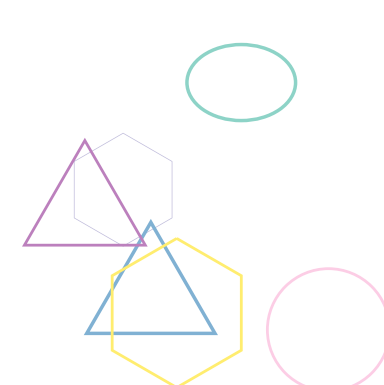[{"shape": "oval", "thickness": 2.5, "radius": 0.71, "center": [0.627, 0.786]}, {"shape": "hexagon", "thickness": 0.5, "radius": 0.73, "center": [0.32, 0.507]}, {"shape": "triangle", "thickness": 2.5, "radius": 0.96, "center": [0.392, 0.23]}, {"shape": "circle", "thickness": 2, "radius": 0.79, "center": [0.853, 0.143]}, {"shape": "triangle", "thickness": 2, "radius": 0.91, "center": [0.22, 0.454]}, {"shape": "hexagon", "thickness": 2, "radius": 0.97, "center": [0.459, 0.187]}]